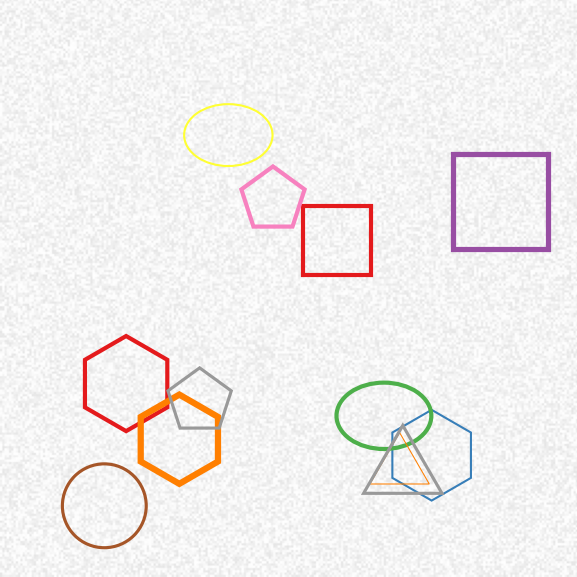[{"shape": "square", "thickness": 2, "radius": 0.3, "center": [0.583, 0.582]}, {"shape": "hexagon", "thickness": 2, "radius": 0.41, "center": [0.218, 0.335]}, {"shape": "hexagon", "thickness": 1, "radius": 0.39, "center": [0.747, 0.211]}, {"shape": "oval", "thickness": 2, "radius": 0.41, "center": [0.665, 0.279]}, {"shape": "square", "thickness": 2.5, "radius": 0.41, "center": [0.867, 0.65]}, {"shape": "triangle", "thickness": 0.5, "radius": 0.3, "center": [0.692, 0.191]}, {"shape": "hexagon", "thickness": 3, "radius": 0.39, "center": [0.311, 0.239]}, {"shape": "oval", "thickness": 1, "radius": 0.38, "center": [0.395, 0.765]}, {"shape": "circle", "thickness": 1.5, "radius": 0.36, "center": [0.181, 0.123]}, {"shape": "pentagon", "thickness": 2, "radius": 0.29, "center": [0.473, 0.653]}, {"shape": "triangle", "thickness": 1.5, "radius": 0.39, "center": [0.697, 0.184]}, {"shape": "pentagon", "thickness": 1.5, "radius": 0.29, "center": [0.346, 0.304]}]